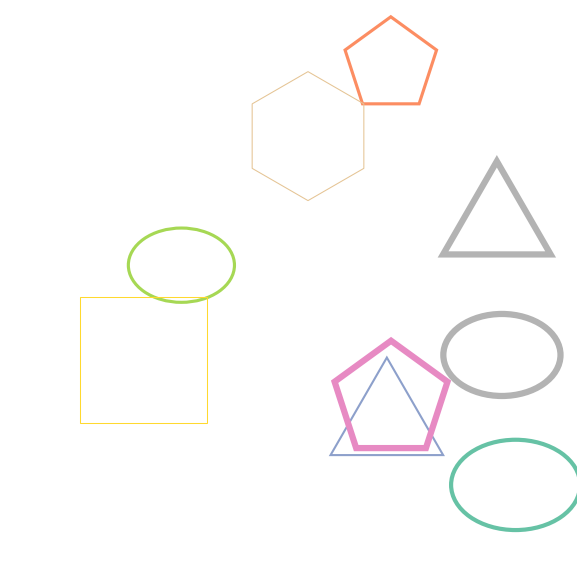[{"shape": "oval", "thickness": 2, "radius": 0.56, "center": [0.893, 0.159]}, {"shape": "pentagon", "thickness": 1.5, "radius": 0.42, "center": [0.677, 0.887]}, {"shape": "triangle", "thickness": 1, "radius": 0.56, "center": [0.67, 0.267]}, {"shape": "pentagon", "thickness": 3, "radius": 0.51, "center": [0.677, 0.306]}, {"shape": "oval", "thickness": 1.5, "radius": 0.46, "center": [0.314, 0.54]}, {"shape": "square", "thickness": 0.5, "radius": 0.55, "center": [0.249, 0.376]}, {"shape": "hexagon", "thickness": 0.5, "radius": 0.56, "center": [0.533, 0.763]}, {"shape": "triangle", "thickness": 3, "radius": 0.54, "center": [0.86, 0.612]}, {"shape": "oval", "thickness": 3, "radius": 0.51, "center": [0.869, 0.384]}]